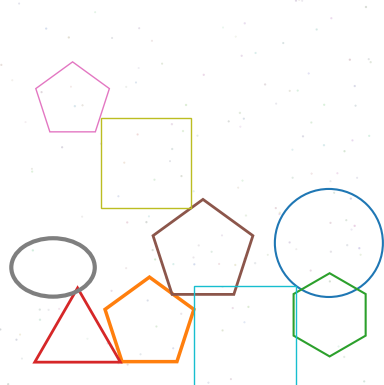[{"shape": "circle", "thickness": 1.5, "radius": 0.7, "center": [0.854, 0.369]}, {"shape": "pentagon", "thickness": 2.5, "radius": 0.61, "center": [0.388, 0.159]}, {"shape": "hexagon", "thickness": 1.5, "radius": 0.54, "center": [0.856, 0.182]}, {"shape": "triangle", "thickness": 2, "radius": 0.64, "center": [0.201, 0.124]}, {"shape": "pentagon", "thickness": 2, "radius": 0.68, "center": [0.527, 0.346]}, {"shape": "pentagon", "thickness": 1, "radius": 0.5, "center": [0.189, 0.739]}, {"shape": "oval", "thickness": 3, "radius": 0.54, "center": [0.138, 0.305]}, {"shape": "square", "thickness": 1, "radius": 0.58, "center": [0.38, 0.576]}, {"shape": "square", "thickness": 1, "radius": 0.67, "center": [0.637, 0.125]}]